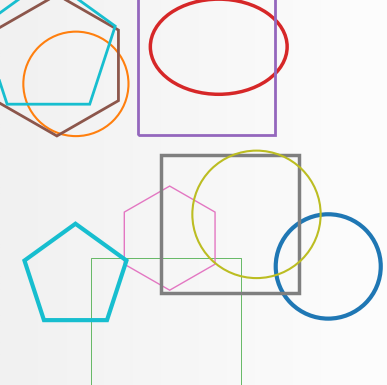[{"shape": "circle", "thickness": 3, "radius": 0.68, "center": [0.847, 0.308]}, {"shape": "circle", "thickness": 1.5, "radius": 0.68, "center": [0.196, 0.782]}, {"shape": "square", "thickness": 0.5, "radius": 0.97, "center": [0.429, 0.135]}, {"shape": "oval", "thickness": 2.5, "radius": 0.88, "center": [0.564, 0.879]}, {"shape": "square", "thickness": 2, "radius": 0.89, "center": [0.533, 0.827]}, {"shape": "hexagon", "thickness": 2, "radius": 0.92, "center": [0.147, 0.83]}, {"shape": "hexagon", "thickness": 1, "radius": 0.68, "center": [0.438, 0.381]}, {"shape": "square", "thickness": 2.5, "radius": 0.89, "center": [0.594, 0.418]}, {"shape": "circle", "thickness": 1.5, "radius": 0.83, "center": [0.662, 0.443]}, {"shape": "pentagon", "thickness": 2, "radius": 0.91, "center": [0.125, 0.876]}, {"shape": "pentagon", "thickness": 3, "radius": 0.69, "center": [0.195, 0.28]}]